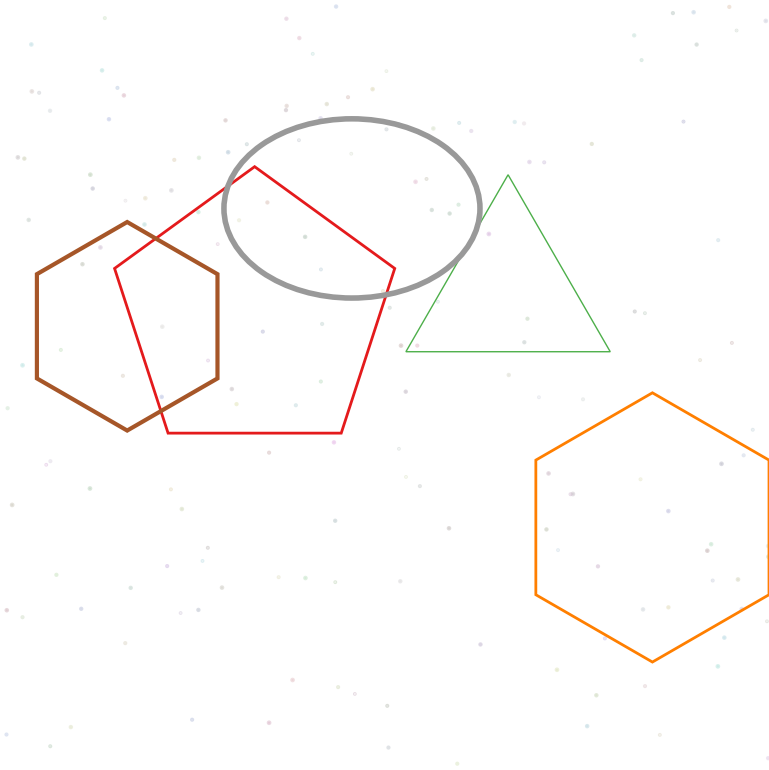[{"shape": "pentagon", "thickness": 1, "radius": 0.96, "center": [0.331, 0.592]}, {"shape": "triangle", "thickness": 0.5, "radius": 0.77, "center": [0.66, 0.62]}, {"shape": "hexagon", "thickness": 1, "radius": 0.87, "center": [0.847, 0.315]}, {"shape": "hexagon", "thickness": 1.5, "radius": 0.68, "center": [0.165, 0.576]}, {"shape": "oval", "thickness": 2, "radius": 0.83, "center": [0.457, 0.729]}]